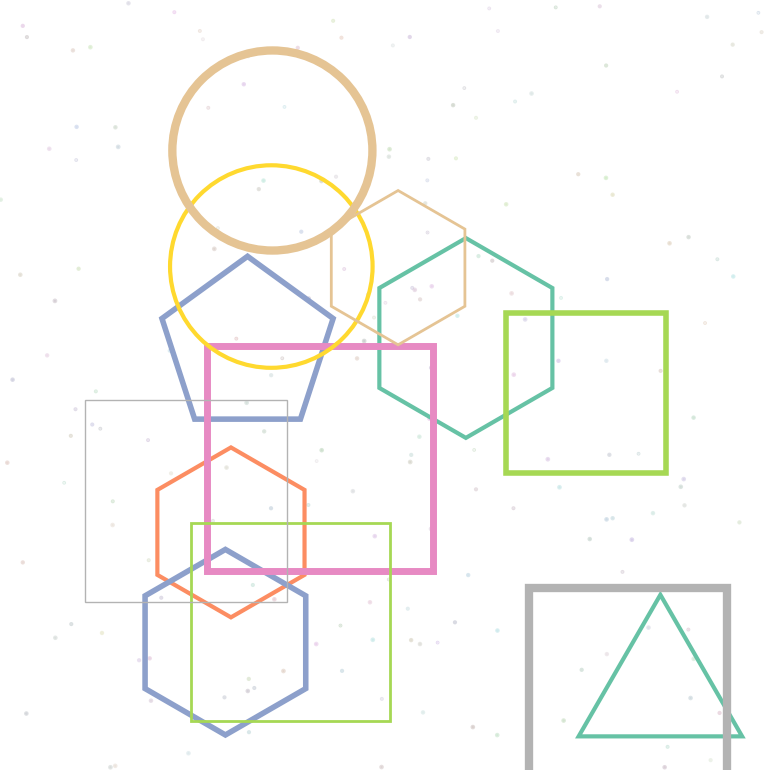[{"shape": "triangle", "thickness": 1.5, "radius": 0.61, "center": [0.858, 0.105]}, {"shape": "hexagon", "thickness": 1.5, "radius": 0.65, "center": [0.605, 0.561]}, {"shape": "hexagon", "thickness": 1.5, "radius": 0.55, "center": [0.3, 0.309]}, {"shape": "hexagon", "thickness": 2, "radius": 0.6, "center": [0.293, 0.166]}, {"shape": "pentagon", "thickness": 2, "radius": 0.58, "center": [0.321, 0.55]}, {"shape": "square", "thickness": 2.5, "radius": 0.73, "center": [0.416, 0.404]}, {"shape": "square", "thickness": 1, "radius": 0.64, "center": [0.377, 0.192]}, {"shape": "square", "thickness": 2, "radius": 0.52, "center": [0.761, 0.49]}, {"shape": "circle", "thickness": 1.5, "radius": 0.66, "center": [0.352, 0.654]}, {"shape": "circle", "thickness": 3, "radius": 0.65, "center": [0.354, 0.805]}, {"shape": "hexagon", "thickness": 1, "radius": 0.5, "center": [0.517, 0.652]}, {"shape": "square", "thickness": 0.5, "radius": 0.66, "center": [0.242, 0.349]}, {"shape": "square", "thickness": 3, "radius": 0.64, "center": [0.816, 0.108]}]